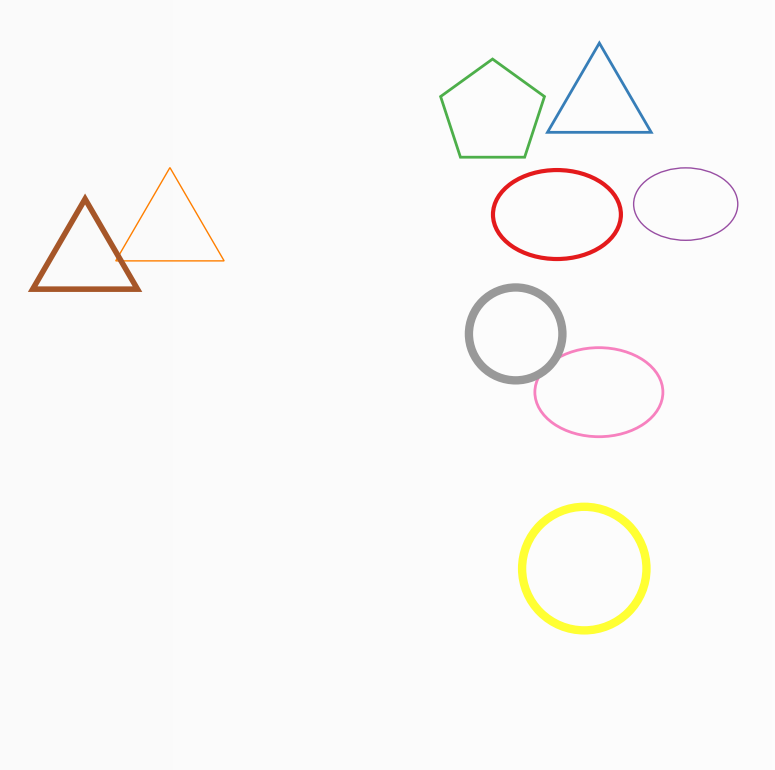[{"shape": "oval", "thickness": 1.5, "radius": 0.41, "center": [0.719, 0.721]}, {"shape": "triangle", "thickness": 1, "radius": 0.39, "center": [0.773, 0.867]}, {"shape": "pentagon", "thickness": 1, "radius": 0.35, "center": [0.636, 0.853]}, {"shape": "oval", "thickness": 0.5, "radius": 0.34, "center": [0.885, 0.735]}, {"shape": "triangle", "thickness": 0.5, "radius": 0.4, "center": [0.219, 0.702]}, {"shape": "circle", "thickness": 3, "radius": 0.4, "center": [0.754, 0.262]}, {"shape": "triangle", "thickness": 2, "radius": 0.39, "center": [0.11, 0.664]}, {"shape": "oval", "thickness": 1, "radius": 0.41, "center": [0.773, 0.491]}, {"shape": "circle", "thickness": 3, "radius": 0.3, "center": [0.665, 0.566]}]